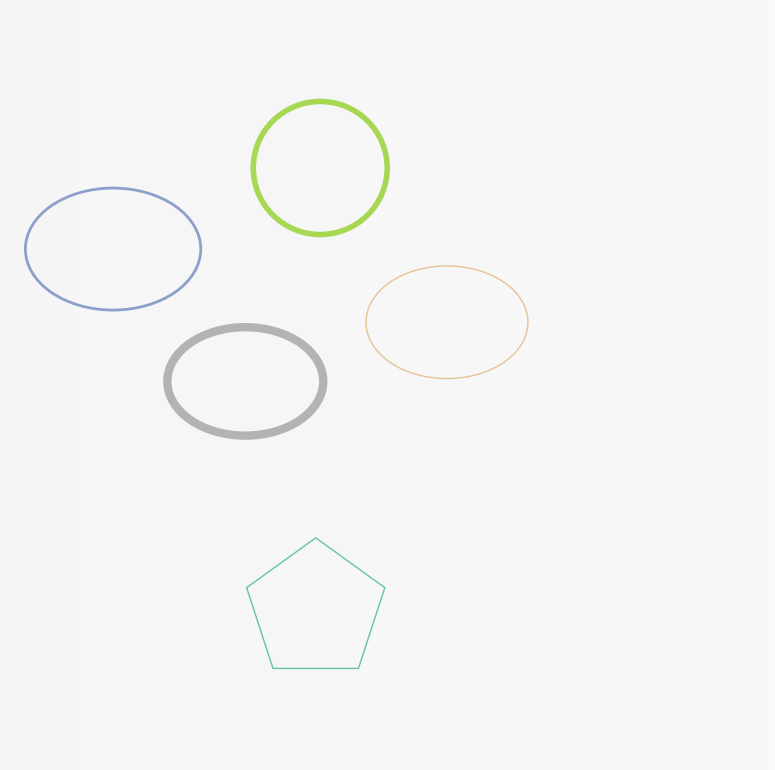[{"shape": "pentagon", "thickness": 0.5, "radius": 0.47, "center": [0.407, 0.208]}, {"shape": "oval", "thickness": 1, "radius": 0.57, "center": [0.146, 0.677]}, {"shape": "circle", "thickness": 2, "radius": 0.43, "center": [0.413, 0.782]}, {"shape": "oval", "thickness": 0.5, "radius": 0.52, "center": [0.577, 0.581]}, {"shape": "oval", "thickness": 3, "radius": 0.5, "center": [0.316, 0.505]}]